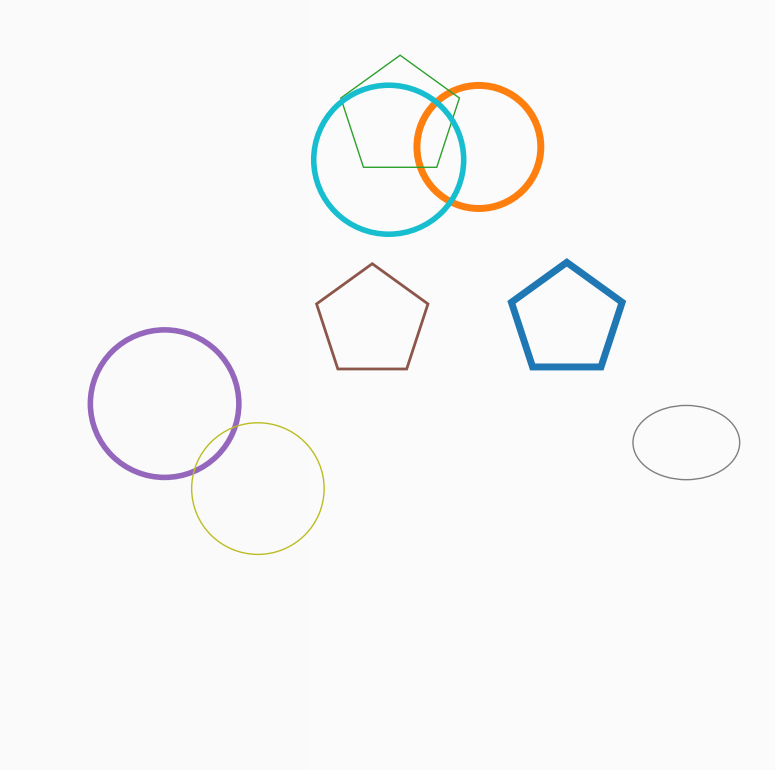[{"shape": "pentagon", "thickness": 2.5, "radius": 0.38, "center": [0.731, 0.584]}, {"shape": "circle", "thickness": 2.5, "radius": 0.4, "center": [0.618, 0.809]}, {"shape": "pentagon", "thickness": 0.5, "radius": 0.4, "center": [0.516, 0.848]}, {"shape": "circle", "thickness": 2, "radius": 0.48, "center": [0.212, 0.476]}, {"shape": "pentagon", "thickness": 1, "radius": 0.38, "center": [0.48, 0.582]}, {"shape": "oval", "thickness": 0.5, "radius": 0.34, "center": [0.886, 0.425]}, {"shape": "circle", "thickness": 0.5, "radius": 0.43, "center": [0.333, 0.365]}, {"shape": "circle", "thickness": 2, "radius": 0.48, "center": [0.502, 0.793]}]